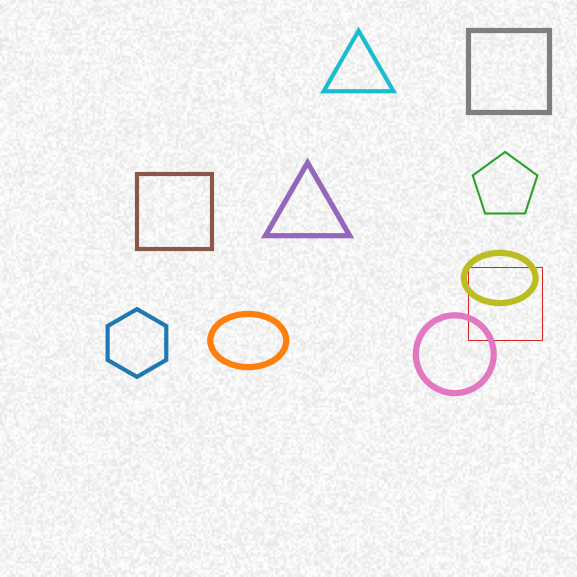[{"shape": "hexagon", "thickness": 2, "radius": 0.29, "center": [0.237, 0.405]}, {"shape": "oval", "thickness": 3, "radius": 0.33, "center": [0.43, 0.41]}, {"shape": "pentagon", "thickness": 1, "radius": 0.29, "center": [0.875, 0.677]}, {"shape": "square", "thickness": 0.5, "radius": 0.32, "center": [0.874, 0.474]}, {"shape": "triangle", "thickness": 2.5, "radius": 0.42, "center": [0.533, 0.633]}, {"shape": "square", "thickness": 2, "radius": 0.32, "center": [0.302, 0.633]}, {"shape": "circle", "thickness": 3, "radius": 0.34, "center": [0.787, 0.386]}, {"shape": "square", "thickness": 2.5, "radius": 0.35, "center": [0.88, 0.876]}, {"shape": "oval", "thickness": 3, "radius": 0.31, "center": [0.865, 0.518]}, {"shape": "triangle", "thickness": 2, "radius": 0.35, "center": [0.621, 0.876]}]